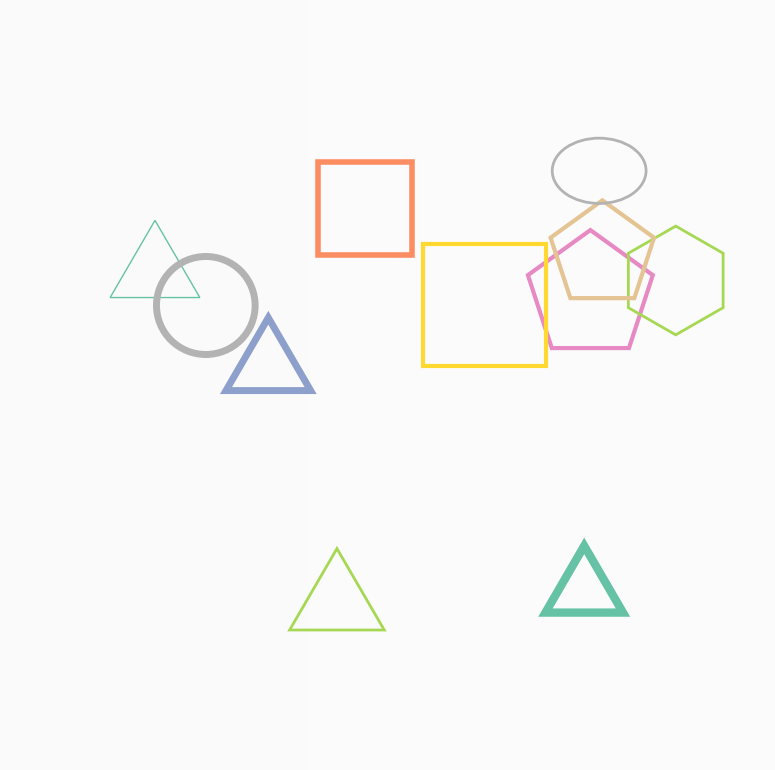[{"shape": "triangle", "thickness": 0.5, "radius": 0.33, "center": [0.2, 0.647]}, {"shape": "triangle", "thickness": 3, "radius": 0.29, "center": [0.754, 0.233]}, {"shape": "square", "thickness": 2, "radius": 0.3, "center": [0.471, 0.729]}, {"shape": "triangle", "thickness": 2.5, "radius": 0.32, "center": [0.346, 0.524]}, {"shape": "pentagon", "thickness": 1.5, "radius": 0.42, "center": [0.762, 0.617]}, {"shape": "triangle", "thickness": 1, "radius": 0.35, "center": [0.435, 0.217]}, {"shape": "hexagon", "thickness": 1, "radius": 0.35, "center": [0.872, 0.636]}, {"shape": "square", "thickness": 1.5, "radius": 0.4, "center": [0.625, 0.603]}, {"shape": "pentagon", "thickness": 1.5, "radius": 0.35, "center": [0.777, 0.67]}, {"shape": "circle", "thickness": 2.5, "radius": 0.32, "center": [0.266, 0.603]}, {"shape": "oval", "thickness": 1, "radius": 0.3, "center": [0.773, 0.778]}]